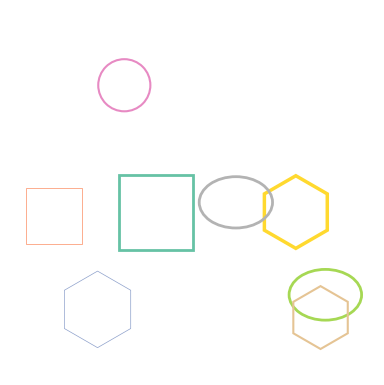[{"shape": "square", "thickness": 2, "radius": 0.49, "center": [0.405, 0.448]}, {"shape": "square", "thickness": 0.5, "radius": 0.36, "center": [0.141, 0.44]}, {"shape": "hexagon", "thickness": 0.5, "radius": 0.5, "center": [0.253, 0.196]}, {"shape": "circle", "thickness": 1.5, "radius": 0.34, "center": [0.323, 0.779]}, {"shape": "oval", "thickness": 2, "radius": 0.47, "center": [0.845, 0.234]}, {"shape": "hexagon", "thickness": 2.5, "radius": 0.47, "center": [0.768, 0.449]}, {"shape": "hexagon", "thickness": 1.5, "radius": 0.41, "center": [0.833, 0.175]}, {"shape": "oval", "thickness": 2, "radius": 0.48, "center": [0.613, 0.474]}]